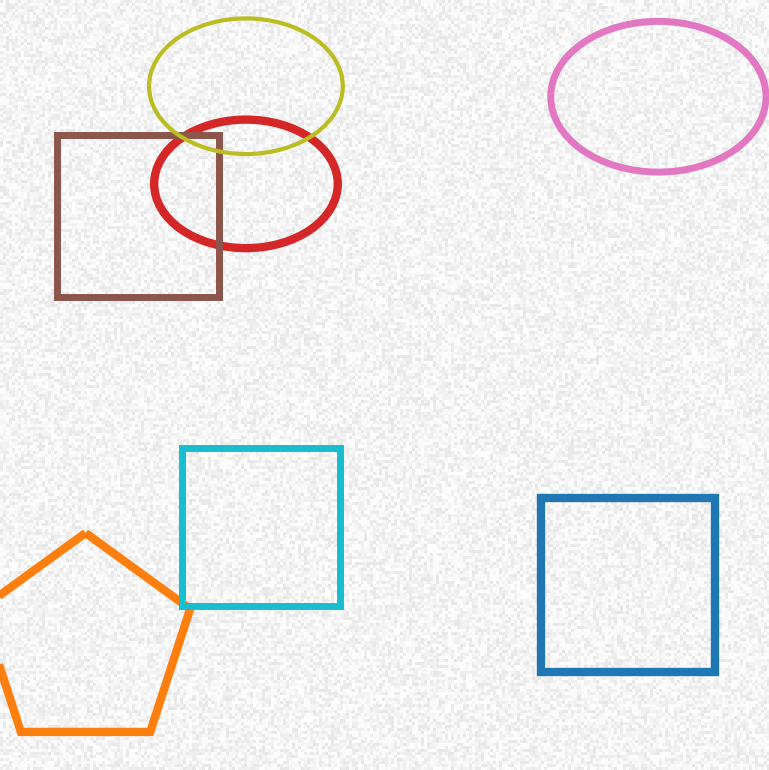[{"shape": "square", "thickness": 3, "radius": 0.56, "center": [0.816, 0.24]}, {"shape": "pentagon", "thickness": 3, "radius": 0.71, "center": [0.111, 0.165]}, {"shape": "oval", "thickness": 3, "radius": 0.6, "center": [0.319, 0.761]}, {"shape": "square", "thickness": 2.5, "radius": 0.52, "center": [0.179, 0.719]}, {"shape": "oval", "thickness": 2.5, "radius": 0.7, "center": [0.855, 0.874]}, {"shape": "oval", "thickness": 1.5, "radius": 0.63, "center": [0.319, 0.888]}, {"shape": "square", "thickness": 2.5, "radius": 0.51, "center": [0.339, 0.316]}]